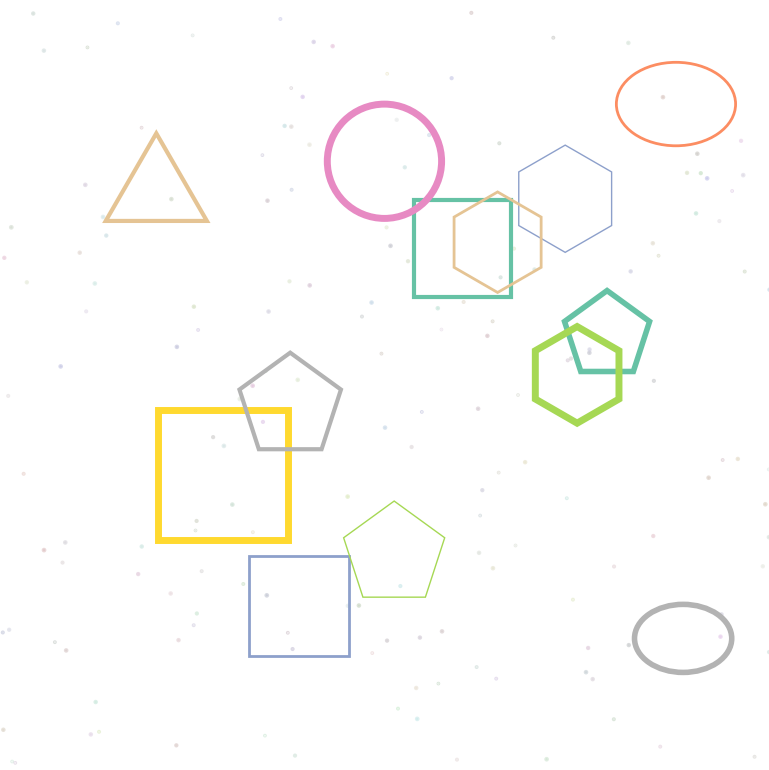[{"shape": "square", "thickness": 1.5, "radius": 0.31, "center": [0.601, 0.677]}, {"shape": "pentagon", "thickness": 2, "radius": 0.29, "center": [0.788, 0.565]}, {"shape": "oval", "thickness": 1, "radius": 0.39, "center": [0.878, 0.865]}, {"shape": "hexagon", "thickness": 0.5, "radius": 0.35, "center": [0.734, 0.742]}, {"shape": "square", "thickness": 1, "radius": 0.32, "center": [0.388, 0.213]}, {"shape": "circle", "thickness": 2.5, "radius": 0.37, "center": [0.499, 0.791]}, {"shape": "hexagon", "thickness": 2.5, "radius": 0.31, "center": [0.75, 0.513]}, {"shape": "pentagon", "thickness": 0.5, "radius": 0.35, "center": [0.512, 0.28]}, {"shape": "square", "thickness": 2.5, "radius": 0.42, "center": [0.29, 0.383]}, {"shape": "triangle", "thickness": 1.5, "radius": 0.38, "center": [0.203, 0.751]}, {"shape": "hexagon", "thickness": 1, "radius": 0.33, "center": [0.646, 0.685]}, {"shape": "pentagon", "thickness": 1.5, "radius": 0.35, "center": [0.377, 0.473]}, {"shape": "oval", "thickness": 2, "radius": 0.32, "center": [0.887, 0.171]}]